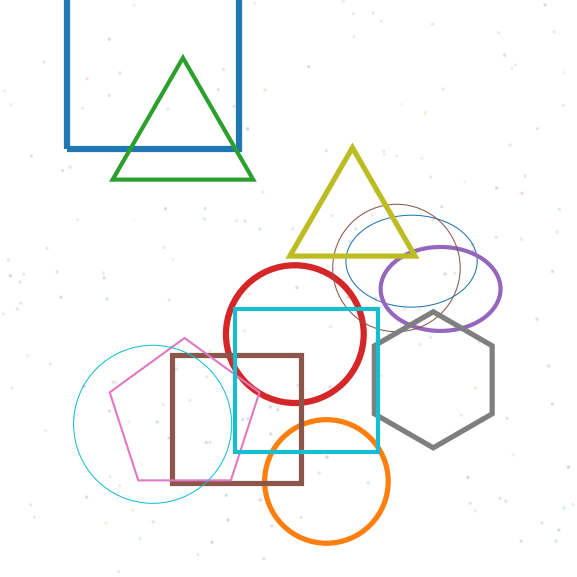[{"shape": "oval", "thickness": 0.5, "radius": 0.57, "center": [0.713, 0.547]}, {"shape": "square", "thickness": 3, "radius": 0.74, "center": [0.264, 0.89]}, {"shape": "circle", "thickness": 2.5, "radius": 0.53, "center": [0.565, 0.165]}, {"shape": "triangle", "thickness": 2, "radius": 0.7, "center": [0.317, 0.758]}, {"shape": "circle", "thickness": 3, "radius": 0.6, "center": [0.511, 0.421]}, {"shape": "oval", "thickness": 2, "radius": 0.52, "center": [0.763, 0.499]}, {"shape": "circle", "thickness": 0.5, "radius": 0.55, "center": [0.686, 0.535]}, {"shape": "square", "thickness": 2.5, "radius": 0.56, "center": [0.41, 0.273]}, {"shape": "pentagon", "thickness": 1, "radius": 0.68, "center": [0.32, 0.278]}, {"shape": "hexagon", "thickness": 2.5, "radius": 0.59, "center": [0.75, 0.341]}, {"shape": "triangle", "thickness": 2.5, "radius": 0.63, "center": [0.61, 0.618]}, {"shape": "circle", "thickness": 0.5, "radius": 0.68, "center": [0.264, 0.264]}, {"shape": "square", "thickness": 2, "radius": 0.62, "center": [0.531, 0.34]}]